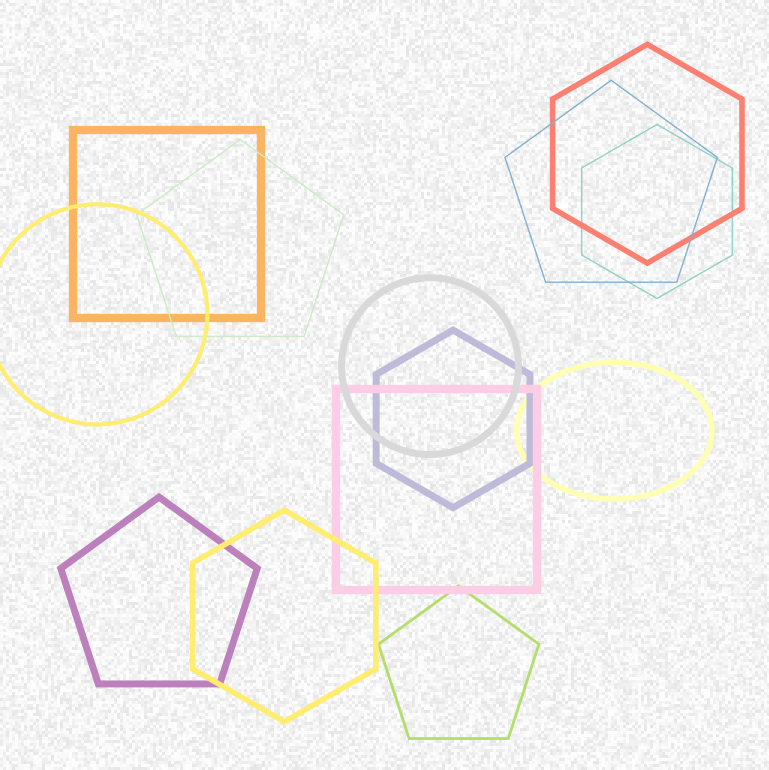[{"shape": "hexagon", "thickness": 0.5, "radius": 0.57, "center": [0.853, 0.725]}, {"shape": "oval", "thickness": 2, "radius": 0.63, "center": [0.798, 0.441]}, {"shape": "hexagon", "thickness": 2.5, "radius": 0.58, "center": [0.588, 0.456]}, {"shape": "hexagon", "thickness": 2, "radius": 0.71, "center": [0.841, 0.8]}, {"shape": "pentagon", "thickness": 0.5, "radius": 0.72, "center": [0.794, 0.751]}, {"shape": "square", "thickness": 3, "radius": 0.61, "center": [0.217, 0.709]}, {"shape": "pentagon", "thickness": 1, "radius": 0.55, "center": [0.596, 0.13]}, {"shape": "square", "thickness": 3, "radius": 0.65, "center": [0.566, 0.365]}, {"shape": "circle", "thickness": 2.5, "radius": 0.57, "center": [0.558, 0.525]}, {"shape": "pentagon", "thickness": 2.5, "radius": 0.67, "center": [0.207, 0.22]}, {"shape": "pentagon", "thickness": 0.5, "radius": 0.71, "center": [0.312, 0.677]}, {"shape": "circle", "thickness": 1.5, "radius": 0.71, "center": [0.126, 0.592]}, {"shape": "hexagon", "thickness": 2, "radius": 0.69, "center": [0.369, 0.2]}]